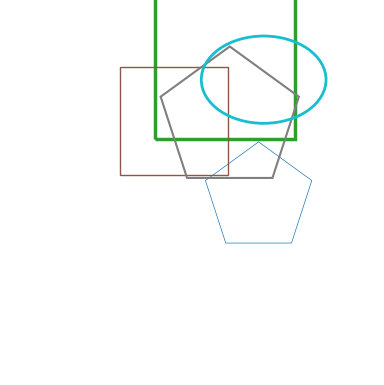[{"shape": "pentagon", "thickness": 0.5, "radius": 0.73, "center": [0.672, 0.486]}, {"shape": "square", "thickness": 2.5, "radius": 0.91, "center": [0.584, 0.823]}, {"shape": "square", "thickness": 1, "radius": 0.7, "center": [0.452, 0.686]}, {"shape": "pentagon", "thickness": 1.5, "radius": 0.94, "center": [0.597, 0.69]}, {"shape": "oval", "thickness": 2, "radius": 0.81, "center": [0.685, 0.793]}]